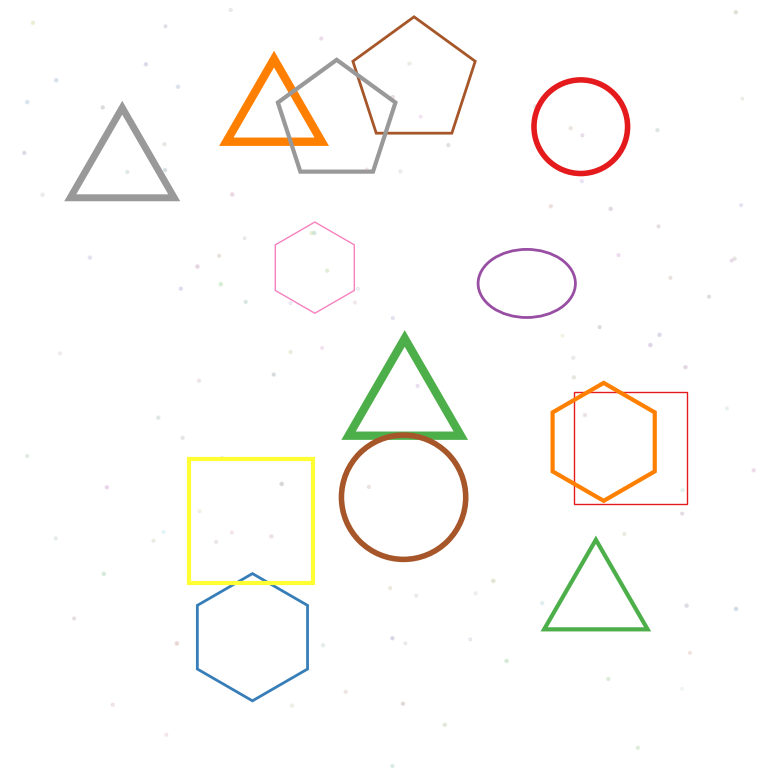[{"shape": "circle", "thickness": 2, "radius": 0.3, "center": [0.754, 0.835]}, {"shape": "square", "thickness": 0.5, "radius": 0.36, "center": [0.819, 0.419]}, {"shape": "hexagon", "thickness": 1, "radius": 0.41, "center": [0.328, 0.172]}, {"shape": "triangle", "thickness": 3, "radius": 0.42, "center": [0.526, 0.476]}, {"shape": "triangle", "thickness": 1.5, "radius": 0.39, "center": [0.774, 0.221]}, {"shape": "oval", "thickness": 1, "radius": 0.32, "center": [0.684, 0.632]}, {"shape": "triangle", "thickness": 3, "radius": 0.36, "center": [0.356, 0.852]}, {"shape": "hexagon", "thickness": 1.5, "radius": 0.38, "center": [0.784, 0.426]}, {"shape": "square", "thickness": 1.5, "radius": 0.4, "center": [0.326, 0.323]}, {"shape": "circle", "thickness": 2, "radius": 0.4, "center": [0.524, 0.354]}, {"shape": "pentagon", "thickness": 1, "radius": 0.42, "center": [0.538, 0.895]}, {"shape": "hexagon", "thickness": 0.5, "radius": 0.3, "center": [0.409, 0.652]}, {"shape": "triangle", "thickness": 2.5, "radius": 0.39, "center": [0.159, 0.782]}, {"shape": "pentagon", "thickness": 1.5, "radius": 0.4, "center": [0.437, 0.842]}]